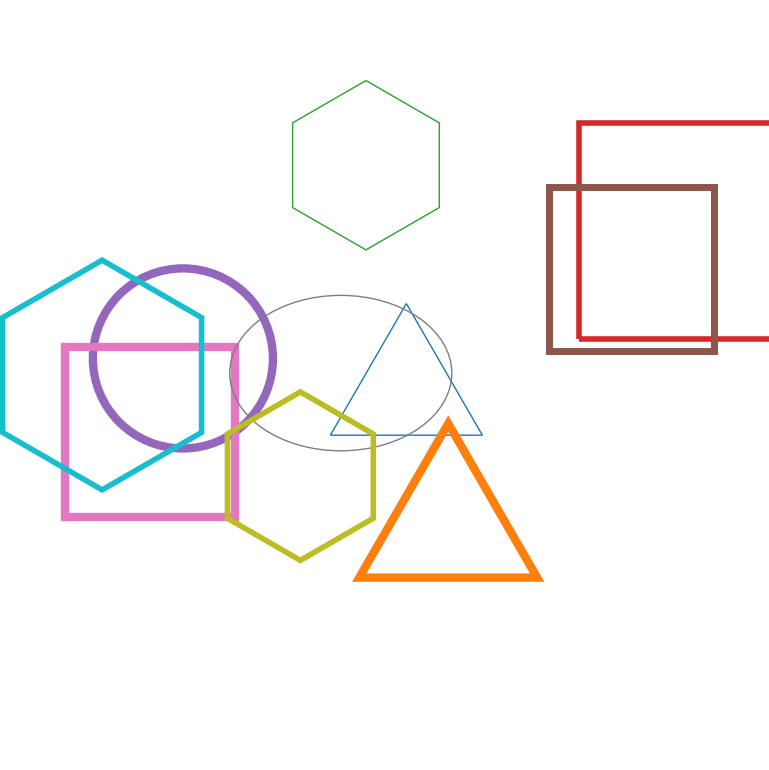[{"shape": "triangle", "thickness": 0.5, "radius": 0.57, "center": [0.528, 0.492]}, {"shape": "triangle", "thickness": 3, "radius": 0.67, "center": [0.582, 0.317]}, {"shape": "hexagon", "thickness": 0.5, "radius": 0.55, "center": [0.475, 0.785]}, {"shape": "square", "thickness": 2, "radius": 0.7, "center": [0.892, 0.7]}, {"shape": "circle", "thickness": 3, "radius": 0.58, "center": [0.238, 0.535]}, {"shape": "square", "thickness": 2.5, "radius": 0.53, "center": [0.82, 0.651]}, {"shape": "square", "thickness": 3, "radius": 0.55, "center": [0.195, 0.44]}, {"shape": "oval", "thickness": 0.5, "radius": 0.72, "center": [0.443, 0.515]}, {"shape": "hexagon", "thickness": 2, "radius": 0.55, "center": [0.39, 0.382]}, {"shape": "hexagon", "thickness": 2, "radius": 0.75, "center": [0.133, 0.513]}]